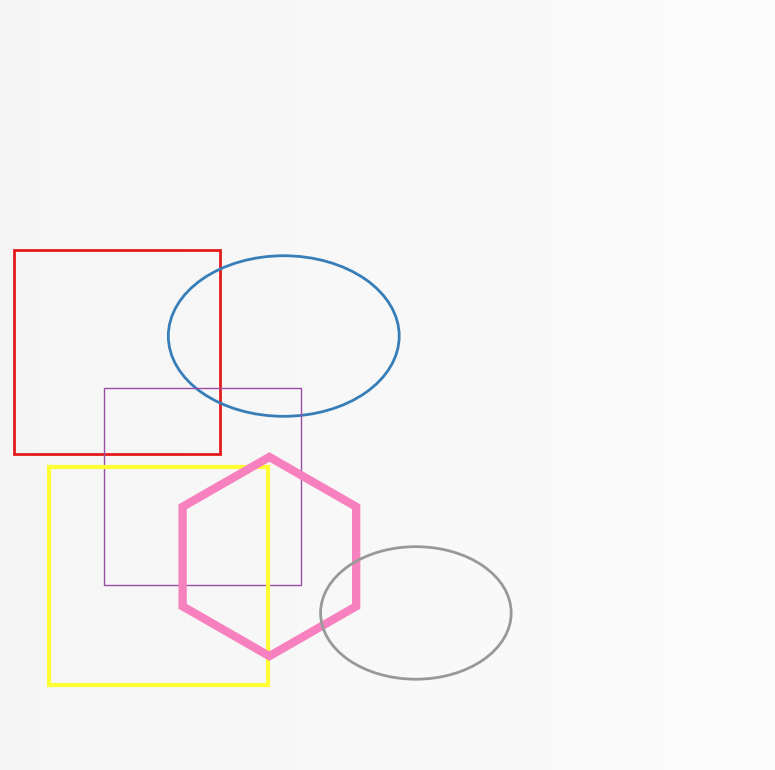[{"shape": "square", "thickness": 1, "radius": 0.66, "center": [0.151, 0.543]}, {"shape": "oval", "thickness": 1, "radius": 0.74, "center": [0.366, 0.564]}, {"shape": "square", "thickness": 0.5, "radius": 0.64, "center": [0.261, 0.368]}, {"shape": "square", "thickness": 1.5, "radius": 0.71, "center": [0.204, 0.252]}, {"shape": "hexagon", "thickness": 3, "radius": 0.65, "center": [0.348, 0.277]}, {"shape": "oval", "thickness": 1, "radius": 0.61, "center": [0.537, 0.204]}]